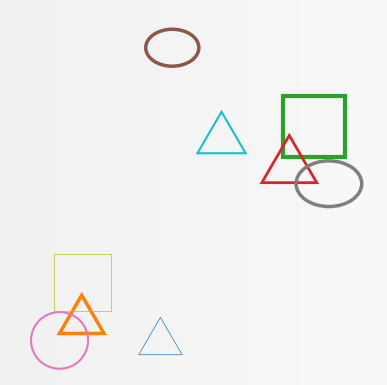[{"shape": "triangle", "thickness": 0.5, "radius": 0.32, "center": [0.414, 0.111]}, {"shape": "triangle", "thickness": 2.5, "radius": 0.33, "center": [0.211, 0.167]}, {"shape": "square", "thickness": 3, "radius": 0.4, "center": [0.811, 0.672]}, {"shape": "triangle", "thickness": 2, "radius": 0.41, "center": [0.747, 0.566]}, {"shape": "oval", "thickness": 2.5, "radius": 0.34, "center": [0.445, 0.876]}, {"shape": "circle", "thickness": 1.5, "radius": 0.37, "center": [0.154, 0.116]}, {"shape": "oval", "thickness": 2.5, "radius": 0.42, "center": [0.849, 0.523]}, {"shape": "square", "thickness": 0.5, "radius": 0.37, "center": [0.213, 0.266]}, {"shape": "triangle", "thickness": 1.5, "radius": 0.36, "center": [0.572, 0.638]}]